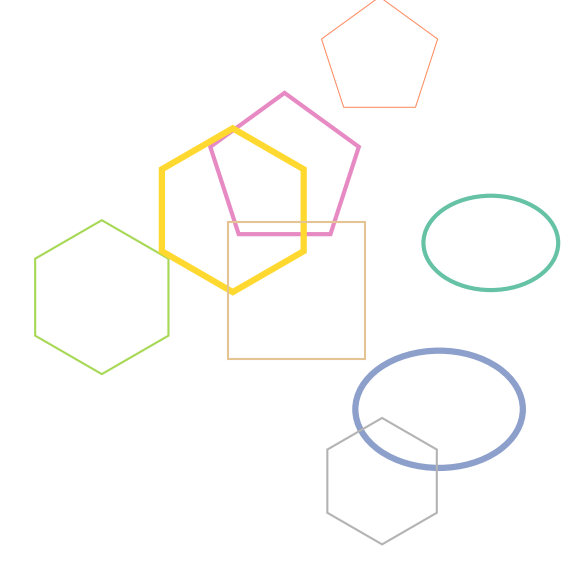[{"shape": "oval", "thickness": 2, "radius": 0.58, "center": [0.85, 0.579]}, {"shape": "pentagon", "thickness": 0.5, "radius": 0.53, "center": [0.657, 0.899]}, {"shape": "oval", "thickness": 3, "radius": 0.73, "center": [0.76, 0.29]}, {"shape": "pentagon", "thickness": 2, "radius": 0.68, "center": [0.493, 0.703]}, {"shape": "hexagon", "thickness": 1, "radius": 0.67, "center": [0.176, 0.485]}, {"shape": "hexagon", "thickness": 3, "radius": 0.71, "center": [0.403, 0.635]}, {"shape": "square", "thickness": 1, "radius": 0.59, "center": [0.514, 0.496]}, {"shape": "hexagon", "thickness": 1, "radius": 0.55, "center": [0.662, 0.166]}]